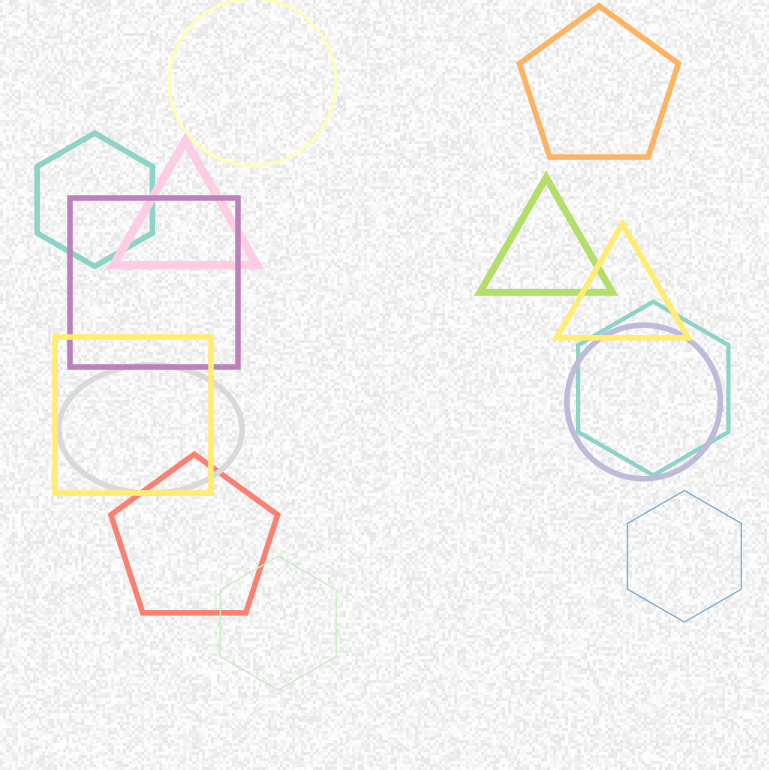[{"shape": "hexagon", "thickness": 1.5, "radius": 0.56, "center": [0.848, 0.495]}, {"shape": "hexagon", "thickness": 2, "radius": 0.43, "center": [0.123, 0.741]}, {"shape": "circle", "thickness": 1, "radius": 0.54, "center": [0.328, 0.894]}, {"shape": "circle", "thickness": 2, "radius": 0.5, "center": [0.836, 0.478]}, {"shape": "pentagon", "thickness": 2, "radius": 0.57, "center": [0.252, 0.296]}, {"shape": "hexagon", "thickness": 0.5, "radius": 0.43, "center": [0.889, 0.278]}, {"shape": "pentagon", "thickness": 2, "radius": 0.54, "center": [0.778, 0.884]}, {"shape": "triangle", "thickness": 2.5, "radius": 0.5, "center": [0.709, 0.67]}, {"shape": "triangle", "thickness": 3, "radius": 0.54, "center": [0.241, 0.709]}, {"shape": "oval", "thickness": 2, "radius": 0.6, "center": [0.195, 0.443]}, {"shape": "square", "thickness": 2, "radius": 0.55, "center": [0.2, 0.633]}, {"shape": "hexagon", "thickness": 0.5, "radius": 0.43, "center": [0.361, 0.191]}, {"shape": "square", "thickness": 2, "radius": 0.51, "center": [0.173, 0.461]}, {"shape": "triangle", "thickness": 2, "radius": 0.49, "center": [0.808, 0.611]}]